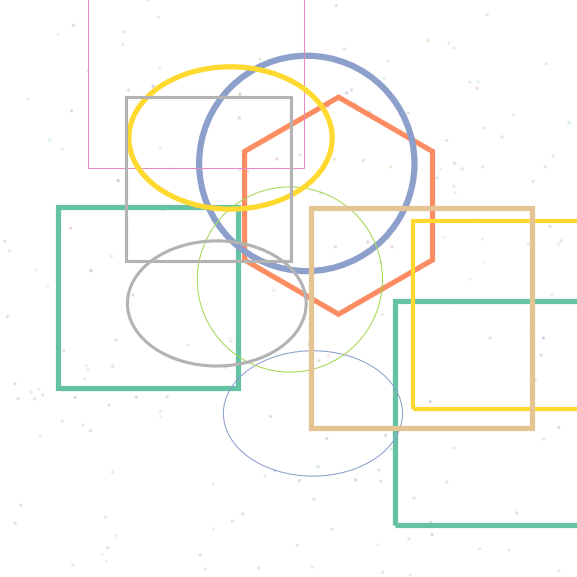[{"shape": "square", "thickness": 2.5, "radius": 0.78, "center": [0.257, 0.484]}, {"shape": "square", "thickness": 2.5, "radius": 0.97, "center": [0.878, 0.284]}, {"shape": "hexagon", "thickness": 2.5, "radius": 0.94, "center": [0.586, 0.643]}, {"shape": "oval", "thickness": 0.5, "radius": 0.78, "center": [0.542, 0.283]}, {"shape": "circle", "thickness": 3, "radius": 0.93, "center": [0.531, 0.716]}, {"shape": "square", "thickness": 0.5, "radius": 0.93, "center": [0.339, 0.894]}, {"shape": "circle", "thickness": 0.5, "radius": 0.8, "center": [0.502, 0.515]}, {"shape": "oval", "thickness": 2.5, "radius": 0.88, "center": [0.399, 0.76]}, {"shape": "square", "thickness": 2, "radius": 0.81, "center": [0.877, 0.454]}, {"shape": "square", "thickness": 2.5, "radius": 0.95, "center": [0.73, 0.449]}, {"shape": "oval", "thickness": 1.5, "radius": 0.77, "center": [0.375, 0.474]}, {"shape": "square", "thickness": 1.5, "radius": 0.71, "center": [0.361, 0.689]}]